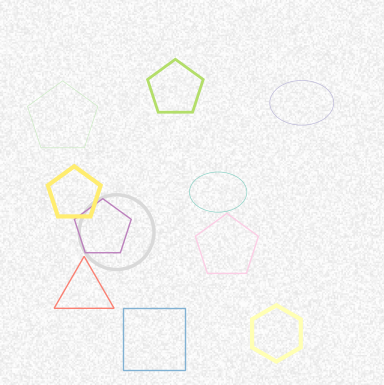[{"shape": "oval", "thickness": 0.5, "radius": 0.37, "center": [0.567, 0.501]}, {"shape": "hexagon", "thickness": 3, "radius": 0.37, "center": [0.718, 0.134]}, {"shape": "oval", "thickness": 0.5, "radius": 0.42, "center": [0.784, 0.733]}, {"shape": "triangle", "thickness": 1, "radius": 0.45, "center": [0.219, 0.244]}, {"shape": "square", "thickness": 1, "radius": 0.41, "center": [0.4, 0.119]}, {"shape": "pentagon", "thickness": 2, "radius": 0.38, "center": [0.456, 0.77]}, {"shape": "pentagon", "thickness": 1, "radius": 0.43, "center": [0.589, 0.36]}, {"shape": "circle", "thickness": 2.5, "radius": 0.49, "center": [0.303, 0.397]}, {"shape": "pentagon", "thickness": 1, "radius": 0.39, "center": [0.267, 0.406]}, {"shape": "pentagon", "thickness": 0.5, "radius": 0.48, "center": [0.163, 0.694]}, {"shape": "pentagon", "thickness": 3, "radius": 0.36, "center": [0.193, 0.496]}]